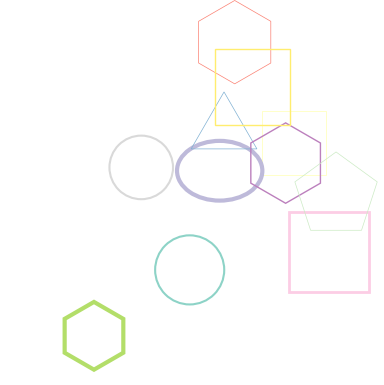[{"shape": "circle", "thickness": 1.5, "radius": 0.45, "center": [0.493, 0.299]}, {"shape": "square", "thickness": 0.5, "radius": 0.42, "center": [0.764, 0.628]}, {"shape": "oval", "thickness": 3, "radius": 0.55, "center": [0.571, 0.557]}, {"shape": "hexagon", "thickness": 0.5, "radius": 0.54, "center": [0.61, 0.89]}, {"shape": "triangle", "thickness": 0.5, "radius": 0.49, "center": [0.582, 0.663]}, {"shape": "hexagon", "thickness": 3, "radius": 0.44, "center": [0.244, 0.128]}, {"shape": "square", "thickness": 2, "radius": 0.52, "center": [0.854, 0.345]}, {"shape": "circle", "thickness": 1.5, "radius": 0.41, "center": [0.367, 0.565]}, {"shape": "hexagon", "thickness": 1, "radius": 0.52, "center": [0.742, 0.576]}, {"shape": "pentagon", "thickness": 0.5, "radius": 0.56, "center": [0.873, 0.493]}, {"shape": "square", "thickness": 1, "radius": 0.49, "center": [0.656, 0.774]}]